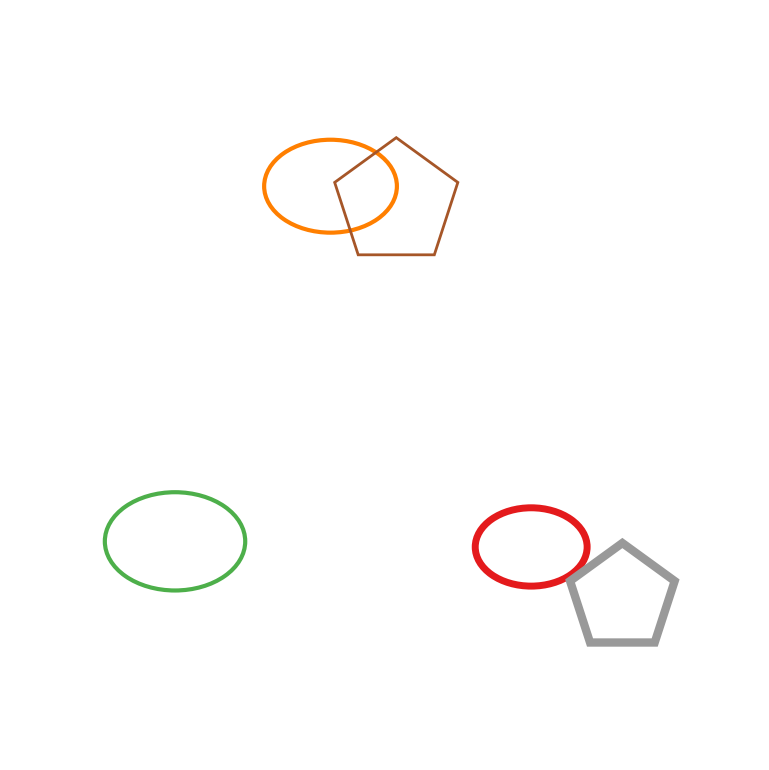[{"shape": "oval", "thickness": 2.5, "radius": 0.36, "center": [0.69, 0.29]}, {"shape": "oval", "thickness": 1.5, "radius": 0.46, "center": [0.227, 0.297]}, {"shape": "oval", "thickness": 1.5, "radius": 0.43, "center": [0.429, 0.758]}, {"shape": "pentagon", "thickness": 1, "radius": 0.42, "center": [0.515, 0.737]}, {"shape": "pentagon", "thickness": 3, "radius": 0.36, "center": [0.808, 0.223]}]